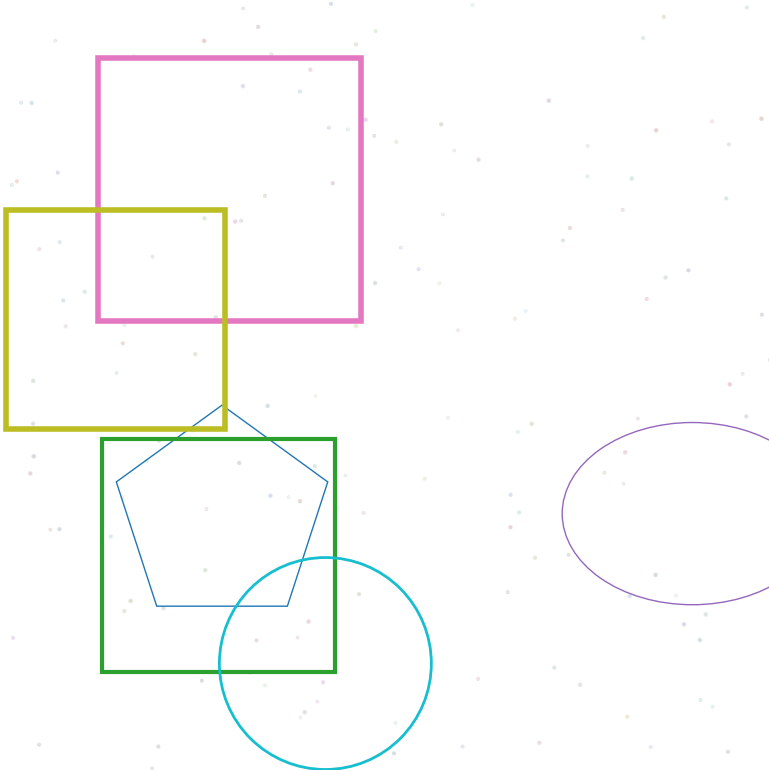[{"shape": "pentagon", "thickness": 0.5, "radius": 0.72, "center": [0.288, 0.33]}, {"shape": "square", "thickness": 1.5, "radius": 0.75, "center": [0.284, 0.279]}, {"shape": "oval", "thickness": 0.5, "radius": 0.85, "center": [0.899, 0.333]}, {"shape": "square", "thickness": 2, "radius": 0.86, "center": [0.298, 0.754]}, {"shape": "square", "thickness": 2, "radius": 0.71, "center": [0.15, 0.585]}, {"shape": "circle", "thickness": 1, "radius": 0.69, "center": [0.423, 0.138]}]